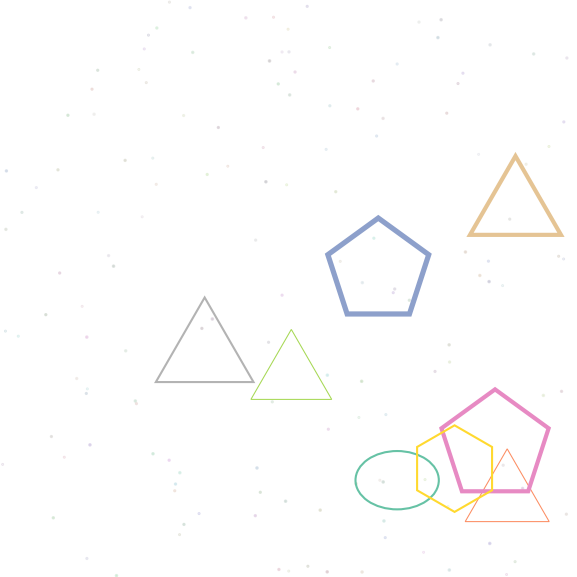[{"shape": "oval", "thickness": 1, "radius": 0.36, "center": [0.688, 0.168]}, {"shape": "triangle", "thickness": 0.5, "radius": 0.42, "center": [0.878, 0.138]}, {"shape": "pentagon", "thickness": 2.5, "radius": 0.46, "center": [0.655, 0.53]}, {"shape": "pentagon", "thickness": 2, "radius": 0.49, "center": [0.857, 0.227]}, {"shape": "triangle", "thickness": 0.5, "radius": 0.4, "center": [0.504, 0.348]}, {"shape": "hexagon", "thickness": 1, "radius": 0.37, "center": [0.787, 0.188]}, {"shape": "triangle", "thickness": 2, "radius": 0.45, "center": [0.893, 0.638]}, {"shape": "triangle", "thickness": 1, "radius": 0.49, "center": [0.354, 0.386]}]